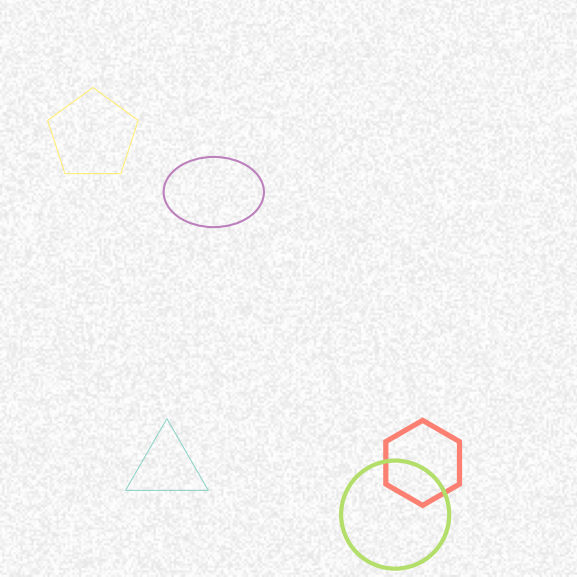[{"shape": "triangle", "thickness": 0.5, "radius": 0.41, "center": [0.289, 0.191]}, {"shape": "hexagon", "thickness": 2.5, "radius": 0.37, "center": [0.732, 0.198]}, {"shape": "circle", "thickness": 2, "radius": 0.47, "center": [0.684, 0.108]}, {"shape": "oval", "thickness": 1, "radius": 0.43, "center": [0.37, 0.667]}, {"shape": "pentagon", "thickness": 0.5, "radius": 0.41, "center": [0.161, 0.765]}]